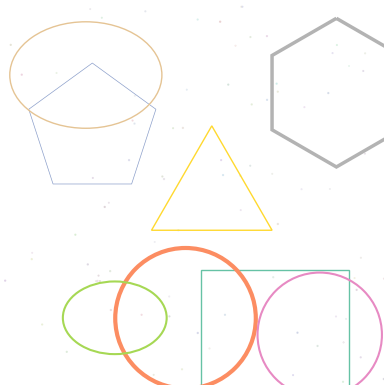[{"shape": "square", "thickness": 1, "radius": 0.96, "center": [0.713, 0.106]}, {"shape": "circle", "thickness": 3, "radius": 0.91, "center": [0.482, 0.173]}, {"shape": "pentagon", "thickness": 0.5, "radius": 0.87, "center": [0.24, 0.663]}, {"shape": "circle", "thickness": 1.5, "radius": 0.81, "center": [0.83, 0.13]}, {"shape": "oval", "thickness": 1.5, "radius": 0.67, "center": [0.298, 0.175]}, {"shape": "triangle", "thickness": 1, "radius": 0.9, "center": [0.55, 0.492]}, {"shape": "oval", "thickness": 1, "radius": 0.99, "center": [0.223, 0.805]}, {"shape": "hexagon", "thickness": 2.5, "radius": 0.97, "center": [0.874, 0.759]}]